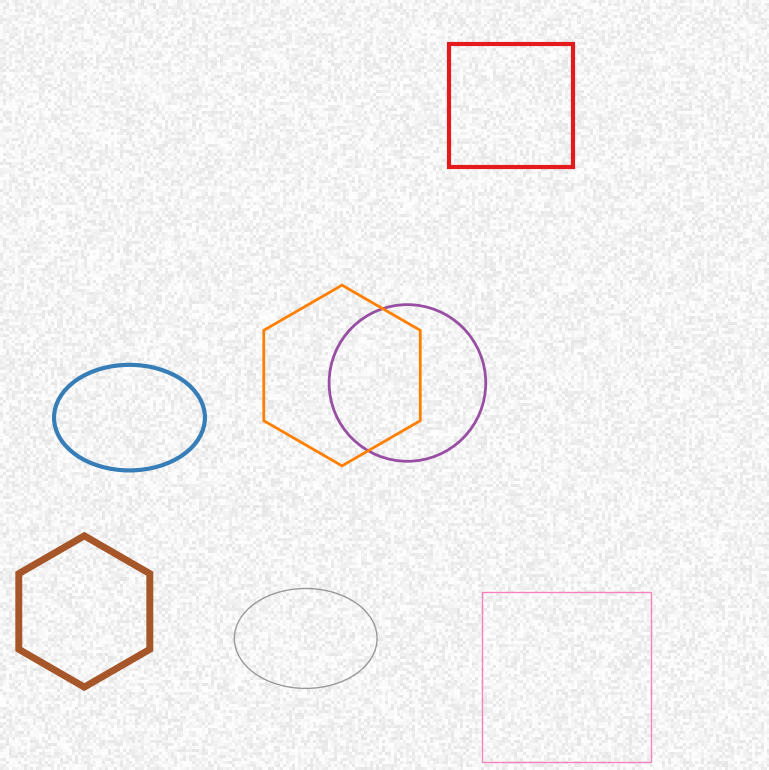[{"shape": "square", "thickness": 1.5, "radius": 0.4, "center": [0.663, 0.863]}, {"shape": "oval", "thickness": 1.5, "radius": 0.49, "center": [0.168, 0.458]}, {"shape": "circle", "thickness": 1, "radius": 0.51, "center": [0.529, 0.503]}, {"shape": "hexagon", "thickness": 1, "radius": 0.59, "center": [0.444, 0.512]}, {"shape": "hexagon", "thickness": 2.5, "radius": 0.49, "center": [0.109, 0.206]}, {"shape": "square", "thickness": 0.5, "radius": 0.55, "center": [0.736, 0.121]}, {"shape": "oval", "thickness": 0.5, "radius": 0.46, "center": [0.397, 0.171]}]